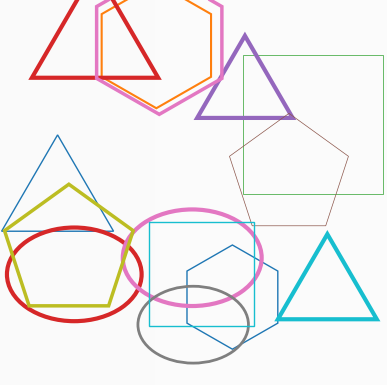[{"shape": "triangle", "thickness": 1, "radius": 0.83, "center": [0.149, 0.483]}, {"shape": "hexagon", "thickness": 1, "radius": 0.68, "center": [0.6, 0.228]}, {"shape": "hexagon", "thickness": 1.5, "radius": 0.81, "center": [0.403, 0.882]}, {"shape": "square", "thickness": 0.5, "radius": 0.9, "center": [0.808, 0.677]}, {"shape": "triangle", "thickness": 3, "radius": 0.94, "center": [0.245, 0.892]}, {"shape": "oval", "thickness": 3, "radius": 0.87, "center": [0.192, 0.287]}, {"shape": "triangle", "thickness": 3, "radius": 0.71, "center": [0.632, 0.765]}, {"shape": "pentagon", "thickness": 0.5, "radius": 0.81, "center": [0.746, 0.544]}, {"shape": "hexagon", "thickness": 2.5, "radius": 0.93, "center": [0.411, 0.89]}, {"shape": "oval", "thickness": 3, "radius": 0.9, "center": [0.496, 0.331]}, {"shape": "oval", "thickness": 2, "radius": 0.71, "center": [0.499, 0.157]}, {"shape": "pentagon", "thickness": 2.5, "radius": 0.87, "center": [0.178, 0.347]}, {"shape": "square", "thickness": 1, "radius": 0.68, "center": [0.52, 0.289]}, {"shape": "triangle", "thickness": 3, "radius": 0.74, "center": [0.845, 0.244]}]